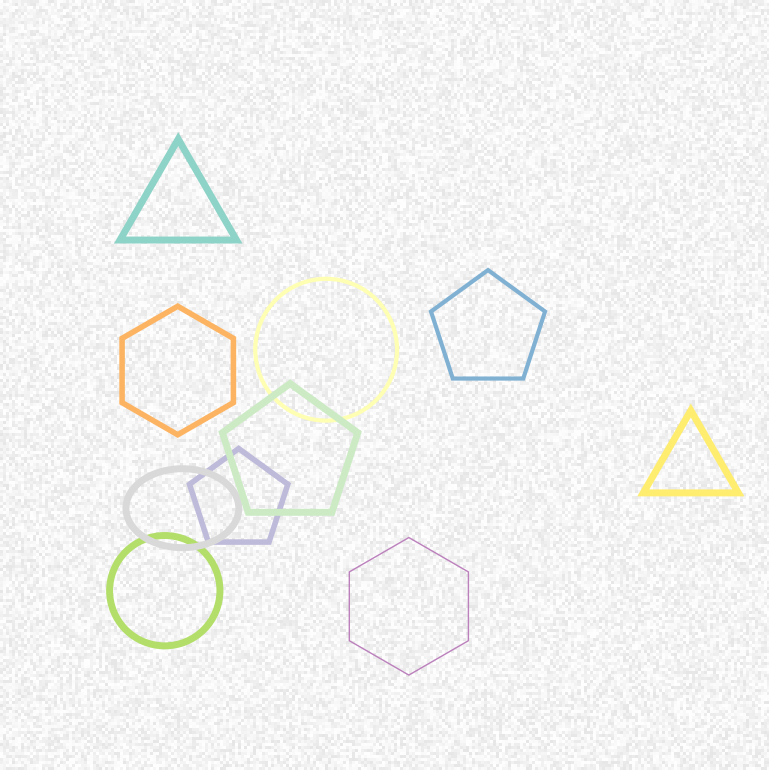[{"shape": "triangle", "thickness": 2.5, "radius": 0.44, "center": [0.231, 0.732]}, {"shape": "circle", "thickness": 1.5, "radius": 0.46, "center": [0.424, 0.546]}, {"shape": "pentagon", "thickness": 2, "radius": 0.34, "center": [0.31, 0.35]}, {"shape": "pentagon", "thickness": 1.5, "radius": 0.39, "center": [0.634, 0.571]}, {"shape": "hexagon", "thickness": 2, "radius": 0.42, "center": [0.231, 0.519]}, {"shape": "circle", "thickness": 2.5, "radius": 0.36, "center": [0.214, 0.233]}, {"shape": "oval", "thickness": 2.5, "radius": 0.37, "center": [0.237, 0.34]}, {"shape": "hexagon", "thickness": 0.5, "radius": 0.45, "center": [0.531, 0.213]}, {"shape": "pentagon", "thickness": 2.5, "radius": 0.46, "center": [0.377, 0.409]}, {"shape": "triangle", "thickness": 2.5, "radius": 0.36, "center": [0.897, 0.396]}]